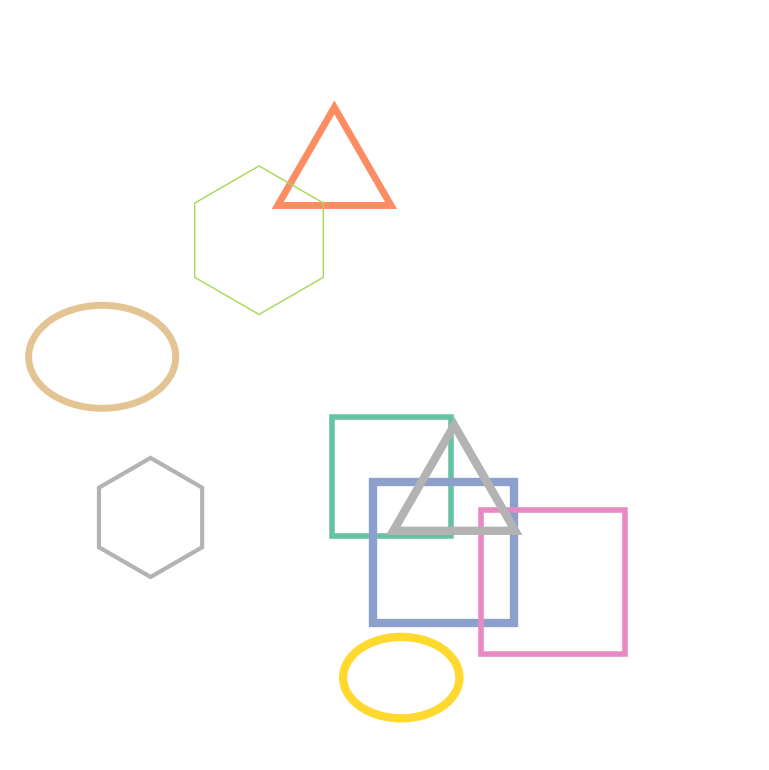[{"shape": "square", "thickness": 2, "radius": 0.39, "center": [0.508, 0.381]}, {"shape": "triangle", "thickness": 2.5, "radius": 0.42, "center": [0.434, 0.776]}, {"shape": "square", "thickness": 3, "radius": 0.46, "center": [0.576, 0.283]}, {"shape": "square", "thickness": 2, "radius": 0.47, "center": [0.719, 0.244]}, {"shape": "hexagon", "thickness": 0.5, "radius": 0.48, "center": [0.336, 0.688]}, {"shape": "oval", "thickness": 3, "radius": 0.38, "center": [0.521, 0.12]}, {"shape": "oval", "thickness": 2.5, "radius": 0.48, "center": [0.133, 0.537]}, {"shape": "hexagon", "thickness": 1.5, "radius": 0.39, "center": [0.196, 0.328]}, {"shape": "triangle", "thickness": 3, "radius": 0.46, "center": [0.59, 0.356]}]